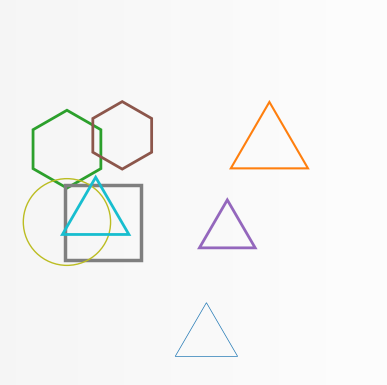[{"shape": "triangle", "thickness": 0.5, "radius": 0.47, "center": [0.533, 0.121]}, {"shape": "triangle", "thickness": 1.5, "radius": 0.57, "center": [0.695, 0.62]}, {"shape": "hexagon", "thickness": 2, "radius": 0.51, "center": [0.173, 0.613]}, {"shape": "triangle", "thickness": 2, "radius": 0.42, "center": [0.587, 0.398]}, {"shape": "hexagon", "thickness": 2, "radius": 0.44, "center": [0.315, 0.648]}, {"shape": "square", "thickness": 2.5, "radius": 0.49, "center": [0.265, 0.421]}, {"shape": "circle", "thickness": 1, "radius": 0.56, "center": [0.173, 0.423]}, {"shape": "triangle", "thickness": 2, "radius": 0.5, "center": [0.247, 0.44]}]